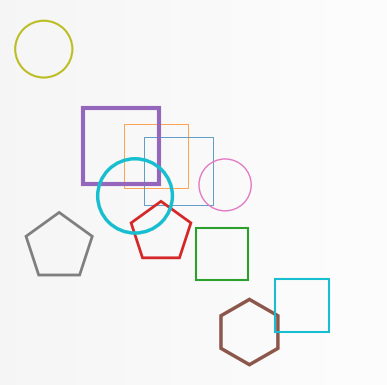[{"shape": "square", "thickness": 0.5, "radius": 0.44, "center": [0.461, 0.556]}, {"shape": "square", "thickness": 0.5, "radius": 0.41, "center": [0.403, 0.594]}, {"shape": "square", "thickness": 1.5, "radius": 0.34, "center": [0.572, 0.341]}, {"shape": "pentagon", "thickness": 2, "radius": 0.41, "center": [0.415, 0.396]}, {"shape": "square", "thickness": 3, "radius": 0.49, "center": [0.312, 0.621]}, {"shape": "hexagon", "thickness": 2.5, "radius": 0.42, "center": [0.644, 0.138]}, {"shape": "circle", "thickness": 1, "radius": 0.34, "center": [0.581, 0.52]}, {"shape": "pentagon", "thickness": 2, "radius": 0.45, "center": [0.153, 0.358]}, {"shape": "circle", "thickness": 1.5, "radius": 0.37, "center": [0.113, 0.872]}, {"shape": "square", "thickness": 1.5, "radius": 0.35, "center": [0.779, 0.207]}, {"shape": "circle", "thickness": 2.5, "radius": 0.48, "center": [0.349, 0.491]}]